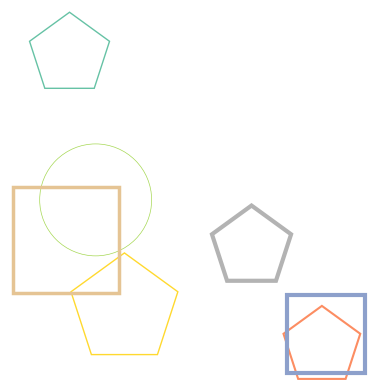[{"shape": "pentagon", "thickness": 1, "radius": 0.55, "center": [0.181, 0.859]}, {"shape": "pentagon", "thickness": 1.5, "radius": 0.52, "center": [0.836, 0.101]}, {"shape": "square", "thickness": 3, "radius": 0.51, "center": [0.847, 0.132]}, {"shape": "circle", "thickness": 0.5, "radius": 0.73, "center": [0.248, 0.481]}, {"shape": "pentagon", "thickness": 1, "radius": 0.73, "center": [0.323, 0.197]}, {"shape": "square", "thickness": 2.5, "radius": 0.69, "center": [0.172, 0.377]}, {"shape": "pentagon", "thickness": 3, "radius": 0.54, "center": [0.653, 0.358]}]